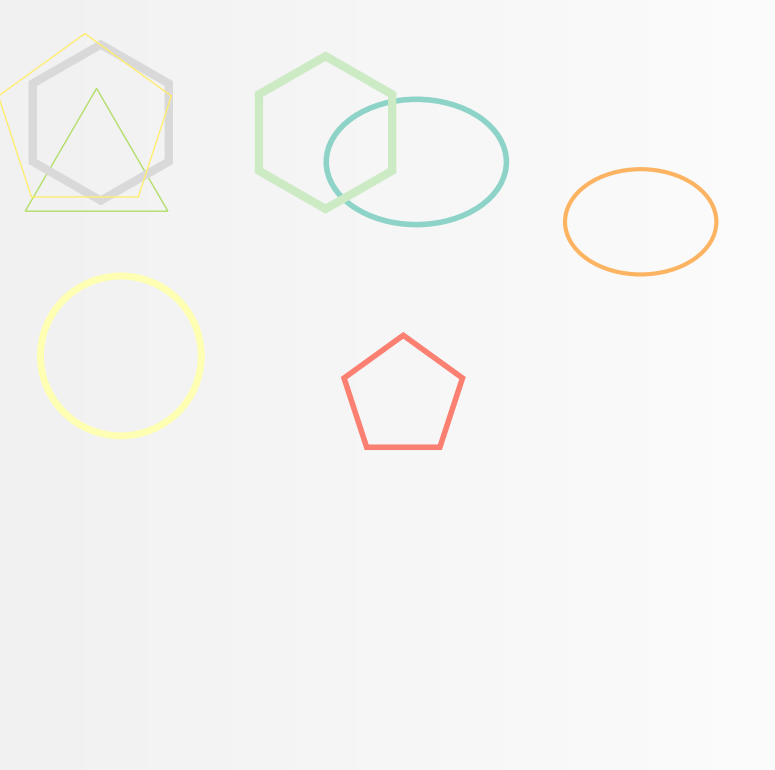[{"shape": "oval", "thickness": 2, "radius": 0.58, "center": [0.537, 0.79]}, {"shape": "circle", "thickness": 2.5, "radius": 0.52, "center": [0.156, 0.538]}, {"shape": "pentagon", "thickness": 2, "radius": 0.4, "center": [0.52, 0.484]}, {"shape": "oval", "thickness": 1.5, "radius": 0.49, "center": [0.827, 0.712]}, {"shape": "triangle", "thickness": 0.5, "radius": 0.53, "center": [0.125, 0.779]}, {"shape": "hexagon", "thickness": 3, "radius": 0.51, "center": [0.13, 0.841]}, {"shape": "hexagon", "thickness": 3, "radius": 0.5, "center": [0.42, 0.828]}, {"shape": "pentagon", "thickness": 0.5, "radius": 0.59, "center": [0.11, 0.839]}]